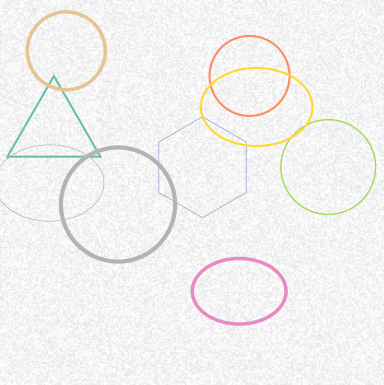[{"shape": "triangle", "thickness": 1.5, "radius": 0.7, "center": [0.14, 0.663]}, {"shape": "circle", "thickness": 1.5, "radius": 0.52, "center": [0.648, 0.803]}, {"shape": "hexagon", "thickness": 0.5, "radius": 0.66, "center": [0.526, 0.566]}, {"shape": "oval", "thickness": 2.5, "radius": 0.61, "center": [0.621, 0.244]}, {"shape": "circle", "thickness": 1, "radius": 0.62, "center": [0.853, 0.566]}, {"shape": "oval", "thickness": 1.5, "radius": 0.72, "center": [0.667, 0.722]}, {"shape": "circle", "thickness": 2.5, "radius": 0.51, "center": [0.172, 0.868]}, {"shape": "oval", "thickness": 0.5, "radius": 0.71, "center": [0.128, 0.525]}, {"shape": "circle", "thickness": 3, "radius": 0.74, "center": [0.307, 0.469]}]